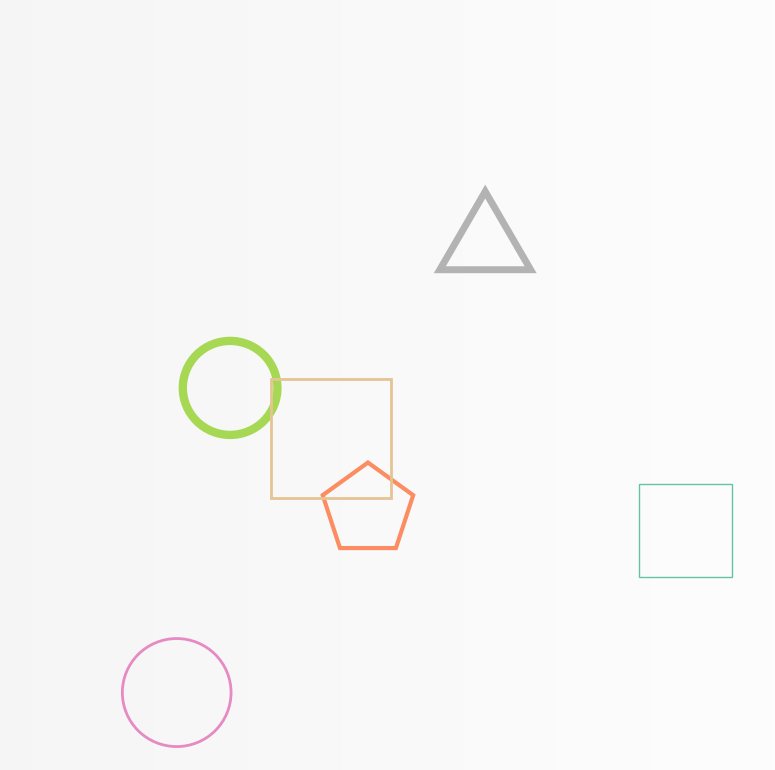[{"shape": "square", "thickness": 0.5, "radius": 0.3, "center": [0.884, 0.311]}, {"shape": "pentagon", "thickness": 1.5, "radius": 0.31, "center": [0.475, 0.338]}, {"shape": "circle", "thickness": 1, "radius": 0.35, "center": [0.228, 0.101]}, {"shape": "circle", "thickness": 3, "radius": 0.31, "center": [0.297, 0.496]}, {"shape": "square", "thickness": 1, "radius": 0.39, "center": [0.428, 0.431]}, {"shape": "triangle", "thickness": 2.5, "radius": 0.34, "center": [0.626, 0.684]}]